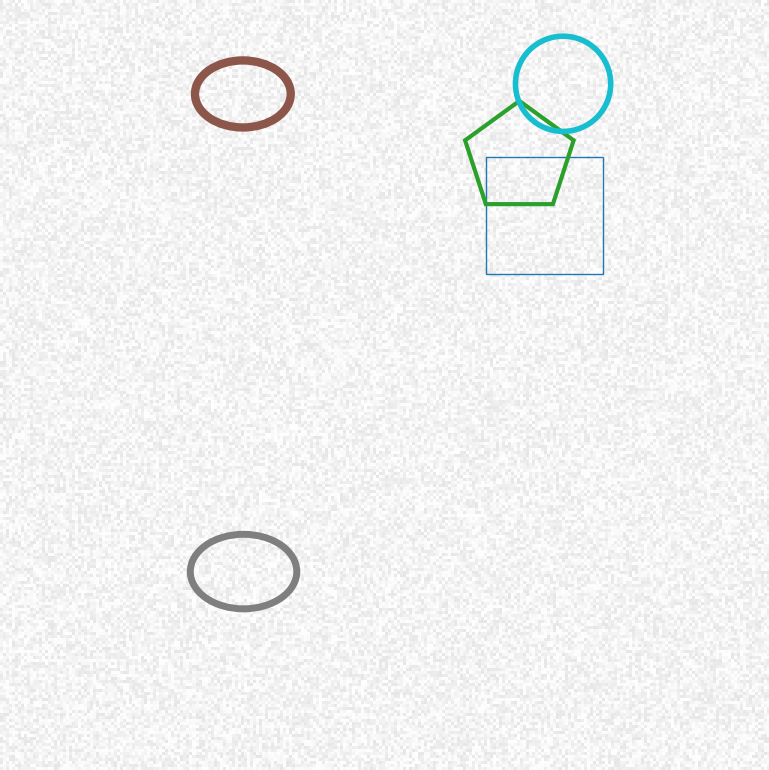[{"shape": "square", "thickness": 0.5, "radius": 0.38, "center": [0.707, 0.72]}, {"shape": "pentagon", "thickness": 1.5, "radius": 0.37, "center": [0.675, 0.795]}, {"shape": "oval", "thickness": 3, "radius": 0.31, "center": [0.315, 0.878]}, {"shape": "oval", "thickness": 2.5, "radius": 0.35, "center": [0.316, 0.258]}, {"shape": "circle", "thickness": 2, "radius": 0.31, "center": [0.731, 0.891]}]